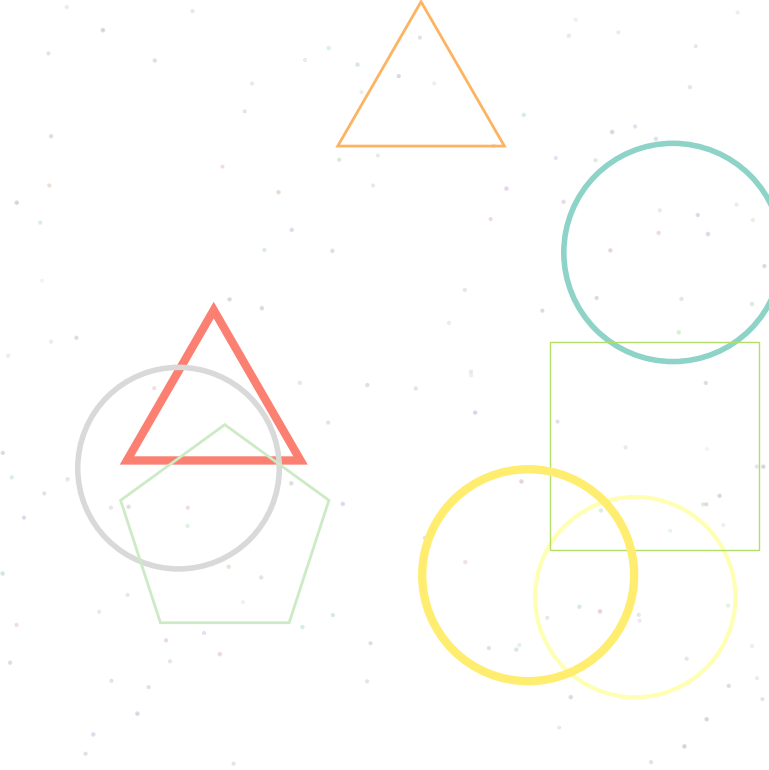[{"shape": "circle", "thickness": 2, "radius": 0.71, "center": [0.874, 0.672]}, {"shape": "circle", "thickness": 1.5, "radius": 0.65, "center": [0.825, 0.225]}, {"shape": "triangle", "thickness": 3, "radius": 0.65, "center": [0.278, 0.467]}, {"shape": "triangle", "thickness": 1, "radius": 0.62, "center": [0.547, 0.873]}, {"shape": "square", "thickness": 0.5, "radius": 0.68, "center": [0.85, 0.421]}, {"shape": "circle", "thickness": 2, "radius": 0.65, "center": [0.232, 0.392]}, {"shape": "pentagon", "thickness": 1, "radius": 0.71, "center": [0.292, 0.306]}, {"shape": "circle", "thickness": 3, "radius": 0.69, "center": [0.686, 0.253]}]